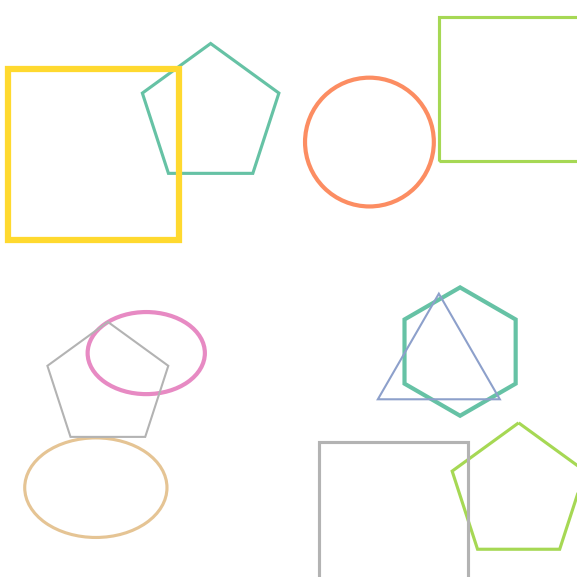[{"shape": "hexagon", "thickness": 2, "radius": 0.56, "center": [0.797, 0.39]}, {"shape": "pentagon", "thickness": 1.5, "radius": 0.62, "center": [0.365, 0.8]}, {"shape": "circle", "thickness": 2, "radius": 0.56, "center": [0.64, 0.753]}, {"shape": "triangle", "thickness": 1, "radius": 0.61, "center": [0.76, 0.369]}, {"shape": "oval", "thickness": 2, "radius": 0.51, "center": [0.253, 0.388]}, {"shape": "pentagon", "thickness": 1.5, "radius": 0.6, "center": [0.898, 0.146]}, {"shape": "square", "thickness": 1.5, "radius": 0.62, "center": [0.885, 0.845]}, {"shape": "square", "thickness": 3, "radius": 0.74, "center": [0.161, 0.732]}, {"shape": "oval", "thickness": 1.5, "radius": 0.62, "center": [0.166, 0.155]}, {"shape": "square", "thickness": 1.5, "radius": 0.65, "center": [0.682, 0.104]}, {"shape": "pentagon", "thickness": 1, "radius": 0.55, "center": [0.187, 0.332]}]